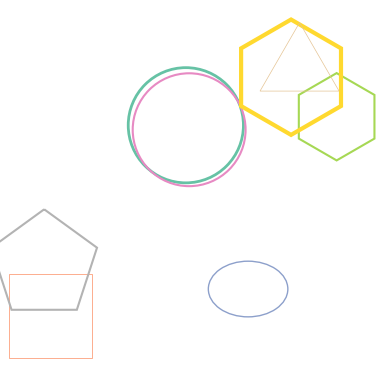[{"shape": "circle", "thickness": 2, "radius": 0.75, "center": [0.483, 0.675]}, {"shape": "square", "thickness": 0.5, "radius": 0.54, "center": [0.131, 0.18]}, {"shape": "oval", "thickness": 1, "radius": 0.52, "center": [0.644, 0.249]}, {"shape": "circle", "thickness": 1.5, "radius": 0.73, "center": [0.491, 0.663]}, {"shape": "hexagon", "thickness": 1.5, "radius": 0.57, "center": [0.874, 0.697]}, {"shape": "hexagon", "thickness": 3, "radius": 0.75, "center": [0.756, 0.799]}, {"shape": "triangle", "thickness": 0.5, "radius": 0.59, "center": [0.778, 0.823]}, {"shape": "pentagon", "thickness": 1.5, "radius": 0.72, "center": [0.115, 0.312]}]